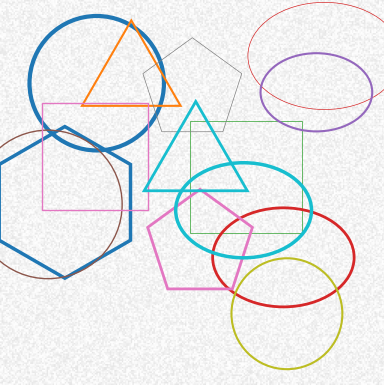[{"shape": "circle", "thickness": 3, "radius": 0.87, "center": [0.251, 0.784]}, {"shape": "hexagon", "thickness": 2.5, "radius": 0.98, "center": [0.168, 0.474]}, {"shape": "triangle", "thickness": 1.5, "radius": 0.74, "center": [0.341, 0.799]}, {"shape": "square", "thickness": 0.5, "radius": 0.73, "center": [0.638, 0.54]}, {"shape": "oval", "thickness": 0.5, "radius": 0.99, "center": [0.843, 0.855]}, {"shape": "oval", "thickness": 2, "radius": 0.92, "center": [0.736, 0.332]}, {"shape": "oval", "thickness": 1.5, "radius": 0.73, "center": [0.822, 0.76]}, {"shape": "circle", "thickness": 1, "radius": 0.96, "center": [0.124, 0.469]}, {"shape": "pentagon", "thickness": 2, "radius": 0.71, "center": [0.52, 0.365]}, {"shape": "square", "thickness": 1, "radius": 0.69, "center": [0.247, 0.593]}, {"shape": "pentagon", "thickness": 0.5, "radius": 0.67, "center": [0.5, 0.767]}, {"shape": "circle", "thickness": 1.5, "radius": 0.72, "center": [0.745, 0.185]}, {"shape": "triangle", "thickness": 2, "radius": 0.77, "center": [0.508, 0.582]}, {"shape": "oval", "thickness": 2.5, "radius": 0.88, "center": [0.633, 0.454]}]